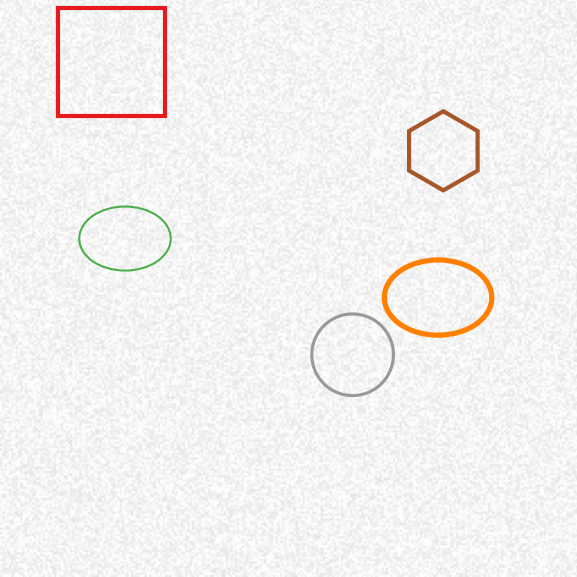[{"shape": "square", "thickness": 2, "radius": 0.46, "center": [0.193, 0.892]}, {"shape": "oval", "thickness": 1, "radius": 0.4, "center": [0.216, 0.586]}, {"shape": "oval", "thickness": 2.5, "radius": 0.47, "center": [0.759, 0.484]}, {"shape": "hexagon", "thickness": 2, "radius": 0.34, "center": [0.768, 0.738]}, {"shape": "circle", "thickness": 1.5, "radius": 0.35, "center": [0.611, 0.385]}]